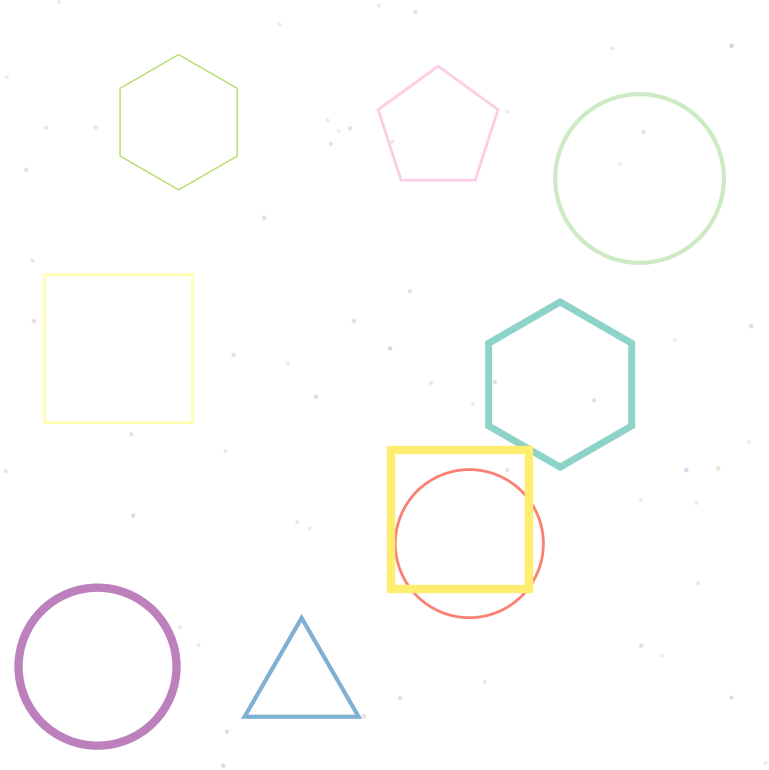[{"shape": "hexagon", "thickness": 2.5, "radius": 0.54, "center": [0.727, 0.501]}, {"shape": "square", "thickness": 1, "radius": 0.48, "center": [0.153, 0.548]}, {"shape": "circle", "thickness": 1, "radius": 0.48, "center": [0.61, 0.294]}, {"shape": "triangle", "thickness": 1.5, "radius": 0.43, "center": [0.392, 0.112]}, {"shape": "hexagon", "thickness": 0.5, "radius": 0.44, "center": [0.232, 0.841]}, {"shape": "pentagon", "thickness": 1, "radius": 0.41, "center": [0.569, 0.832]}, {"shape": "circle", "thickness": 3, "radius": 0.51, "center": [0.127, 0.134]}, {"shape": "circle", "thickness": 1.5, "radius": 0.55, "center": [0.831, 0.768]}, {"shape": "square", "thickness": 3, "radius": 0.45, "center": [0.598, 0.325]}]